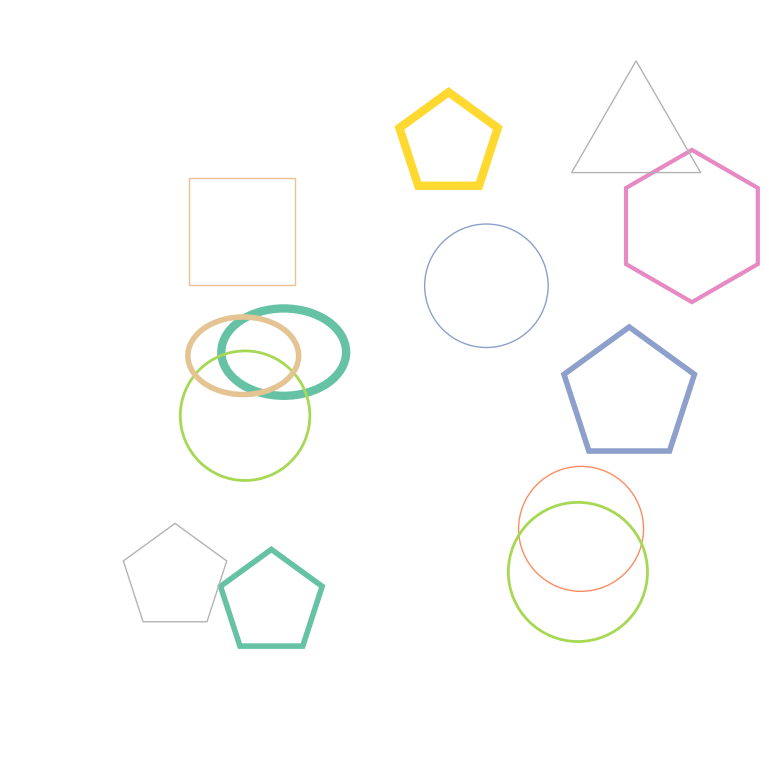[{"shape": "oval", "thickness": 3, "radius": 0.41, "center": [0.368, 0.543]}, {"shape": "pentagon", "thickness": 2, "radius": 0.35, "center": [0.352, 0.217]}, {"shape": "circle", "thickness": 0.5, "radius": 0.41, "center": [0.755, 0.313]}, {"shape": "pentagon", "thickness": 2, "radius": 0.45, "center": [0.817, 0.486]}, {"shape": "circle", "thickness": 0.5, "radius": 0.4, "center": [0.632, 0.629]}, {"shape": "hexagon", "thickness": 1.5, "radius": 0.49, "center": [0.899, 0.706]}, {"shape": "circle", "thickness": 1, "radius": 0.45, "center": [0.751, 0.257]}, {"shape": "circle", "thickness": 1, "radius": 0.42, "center": [0.318, 0.46]}, {"shape": "pentagon", "thickness": 3, "radius": 0.34, "center": [0.583, 0.813]}, {"shape": "oval", "thickness": 2, "radius": 0.36, "center": [0.316, 0.538]}, {"shape": "square", "thickness": 0.5, "radius": 0.35, "center": [0.314, 0.699]}, {"shape": "pentagon", "thickness": 0.5, "radius": 0.35, "center": [0.227, 0.25]}, {"shape": "triangle", "thickness": 0.5, "radius": 0.48, "center": [0.826, 0.824]}]